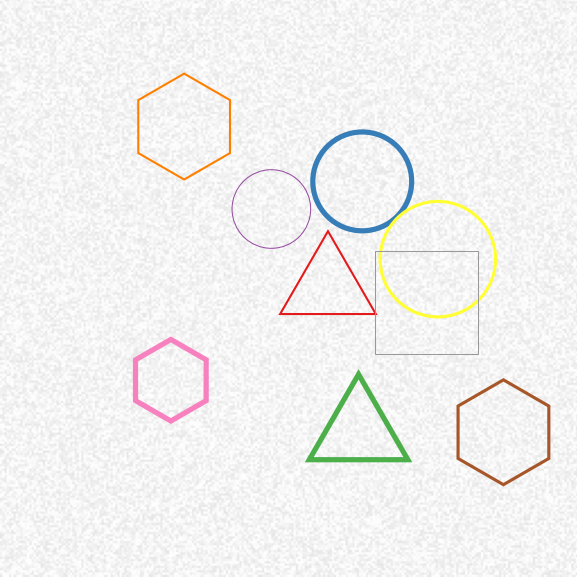[{"shape": "triangle", "thickness": 1, "radius": 0.48, "center": [0.568, 0.503]}, {"shape": "circle", "thickness": 2.5, "radius": 0.43, "center": [0.627, 0.685]}, {"shape": "triangle", "thickness": 2.5, "radius": 0.49, "center": [0.621, 0.252]}, {"shape": "circle", "thickness": 0.5, "radius": 0.34, "center": [0.47, 0.637]}, {"shape": "hexagon", "thickness": 1, "radius": 0.46, "center": [0.319, 0.78]}, {"shape": "circle", "thickness": 1.5, "radius": 0.5, "center": [0.758, 0.55]}, {"shape": "hexagon", "thickness": 1.5, "radius": 0.45, "center": [0.872, 0.251]}, {"shape": "hexagon", "thickness": 2.5, "radius": 0.35, "center": [0.296, 0.341]}, {"shape": "square", "thickness": 0.5, "radius": 0.45, "center": [0.739, 0.475]}]